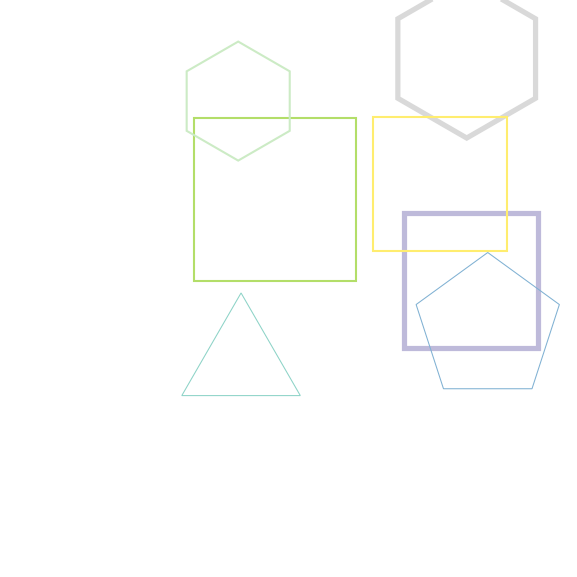[{"shape": "triangle", "thickness": 0.5, "radius": 0.59, "center": [0.417, 0.373]}, {"shape": "square", "thickness": 2.5, "radius": 0.58, "center": [0.815, 0.513]}, {"shape": "pentagon", "thickness": 0.5, "radius": 0.65, "center": [0.845, 0.431]}, {"shape": "square", "thickness": 1, "radius": 0.7, "center": [0.476, 0.654]}, {"shape": "hexagon", "thickness": 2.5, "radius": 0.69, "center": [0.808, 0.898]}, {"shape": "hexagon", "thickness": 1, "radius": 0.52, "center": [0.412, 0.824]}, {"shape": "square", "thickness": 1, "radius": 0.58, "center": [0.761, 0.681]}]